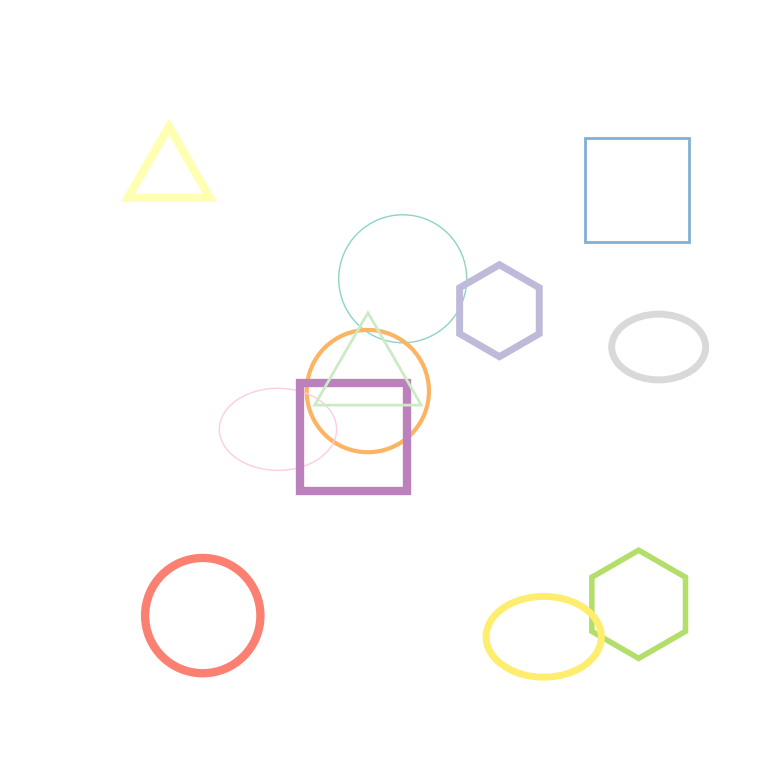[{"shape": "circle", "thickness": 0.5, "radius": 0.42, "center": [0.523, 0.638]}, {"shape": "triangle", "thickness": 3, "radius": 0.31, "center": [0.219, 0.774]}, {"shape": "hexagon", "thickness": 2.5, "radius": 0.3, "center": [0.649, 0.596]}, {"shape": "circle", "thickness": 3, "radius": 0.37, "center": [0.263, 0.201]}, {"shape": "square", "thickness": 1, "radius": 0.34, "center": [0.828, 0.753]}, {"shape": "circle", "thickness": 1.5, "radius": 0.4, "center": [0.478, 0.492]}, {"shape": "hexagon", "thickness": 2, "radius": 0.35, "center": [0.829, 0.215]}, {"shape": "oval", "thickness": 0.5, "radius": 0.38, "center": [0.361, 0.442]}, {"shape": "oval", "thickness": 2.5, "radius": 0.3, "center": [0.855, 0.549]}, {"shape": "square", "thickness": 3, "radius": 0.35, "center": [0.459, 0.432]}, {"shape": "triangle", "thickness": 1, "radius": 0.4, "center": [0.478, 0.514]}, {"shape": "oval", "thickness": 2.5, "radius": 0.37, "center": [0.706, 0.173]}]